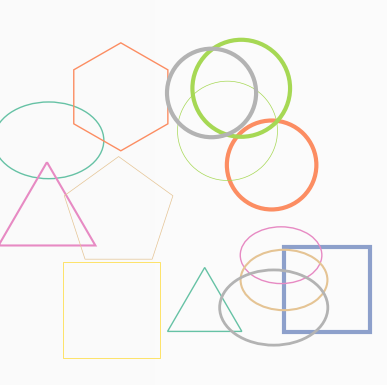[{"shape": "oval", "thickness": 1, "radius": 0.71, "center": [0.126, 0.636]}, {"shape": "triangle", "thickness": 1, "radius": 0.55, "center": [0.528, 0.195]}, {"shape": "hexagon", "thickness": 1, "radius": 0.7, "center": [0.312, 0.749]}, {"shape": "circle", "thickness": 3, "radius": 0.58, "center": [0.701, 0.571]}, {"shape": "square", "thickness": 3, "radius": 0.55, "center": [0.844, 0.248]}, {"shape": "oval", "thickness": 1, "radius": 0.53, "center": [0.725, 0.337]}, {"shape": "triangle", "thickness": 1.5, "radius": 0.72, "center": [0.121, 0.435]}, {"shape": "circle", "thickness": 0.5, "radius": 0.64, "center": [0.587, 0.66]}, {"shape": "circle", "thickness": 3, "radius": 0.63, "center": [0.623, 0.771]}, {"shape": "square", "thickness": 0.5, "radius": 0.62, "center": [0.288, 0.196]}, {"shape": "oval", "thickness": 1.5, "radius": 0.56, "center": [0.733, 0.273]}, {"shape": "pentagon", "thickness": 0.5, "radius": 0.74, "center": [0.306, 0.446]}, {"shape": "circle", "thickness": 3, "radius": 0.57, "center": [0.546, 0.759]}, {"shape": "oval", "thickness": 2, "radius": 0.7, "center": [0.706, 0.201]}]